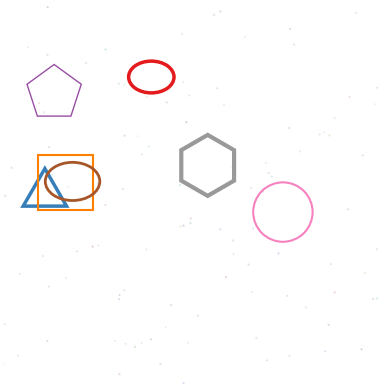[{"shape": "oval", "thickness": 2.5, "radius": 0.29, "center": [0.393, 0.8]}, {"shape": "triangle", "thickness": 2.5, "radius": 0.33, "center": [0.117, 0.497]}, {"shape": "pentagon", "thickness": 1, "radius": 0.37, "center": [0.141, 0.758]}, {"shape": "square", "thickness": 1.5, "radius": 0.35, "center": [0.17, 0.527]}, {"shape": "oval", "thickness": 2, "radius": 0.35, "center": [0.188, 0.529]}, {"shape": "circle", "thickness": 1.5, "radius": 0.39, "center": [0.735, 0.449]}, {"shape": "hexagon", "thickness": 3, "radius": 0.4, "center": [0.539, 0.57]}]